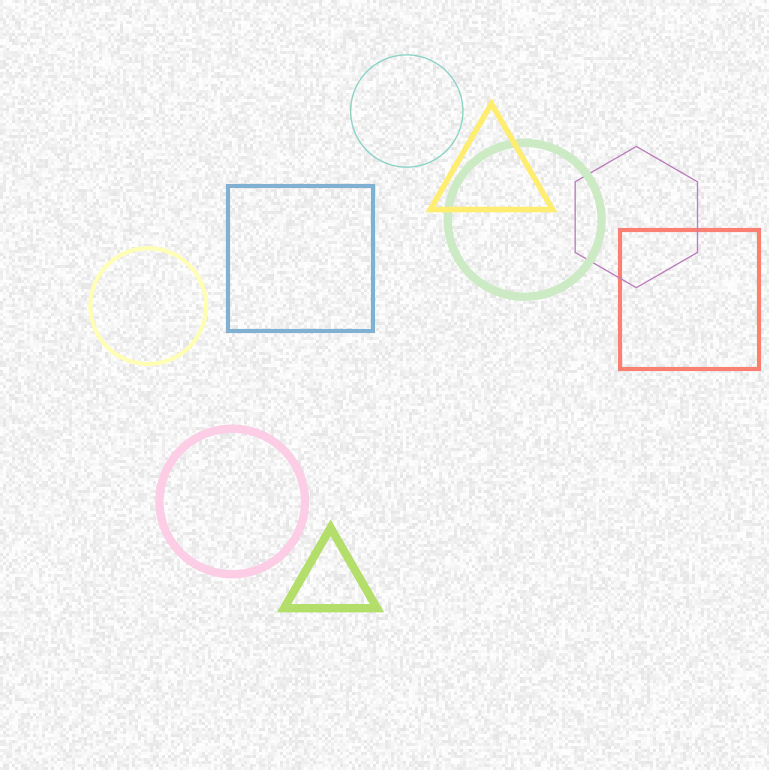[{"shape": "circle", "thickness": 0.5, "radius": 0.36, "center": [0.528, 0.856]}, {"shape": "circle", "thickness": 1.5, "radius": 0.38, "center": [0.193, 0.602]}, {"shape": "square", "thickness": 1.5, "radius": 0.45, "center": [0.895, 0.611]}, {"shape": "square", "thickness": 1.5, "radius": 0.47, "center": [0.39, 0.664]}, {"shape": "triangle", "thickness": 3, "radius": 0.35, "center": [0.429, 0.245]}, {"shape": "circle", "thickness": 3, "radius": 0.47, "center": [0.302, 0.349]}, {"shape": "hexagon", "thickness": 0.5, "radius": 0.46, "center": [0.826, 0.718]}, {"shape": "circle", "thickness": 3, "radius": 0.5, "center": [0.681, 0.715]}, {"shape": "triangle", "thickness": 2, "radius": 0.46, "center": [0.638, 0.774]}]